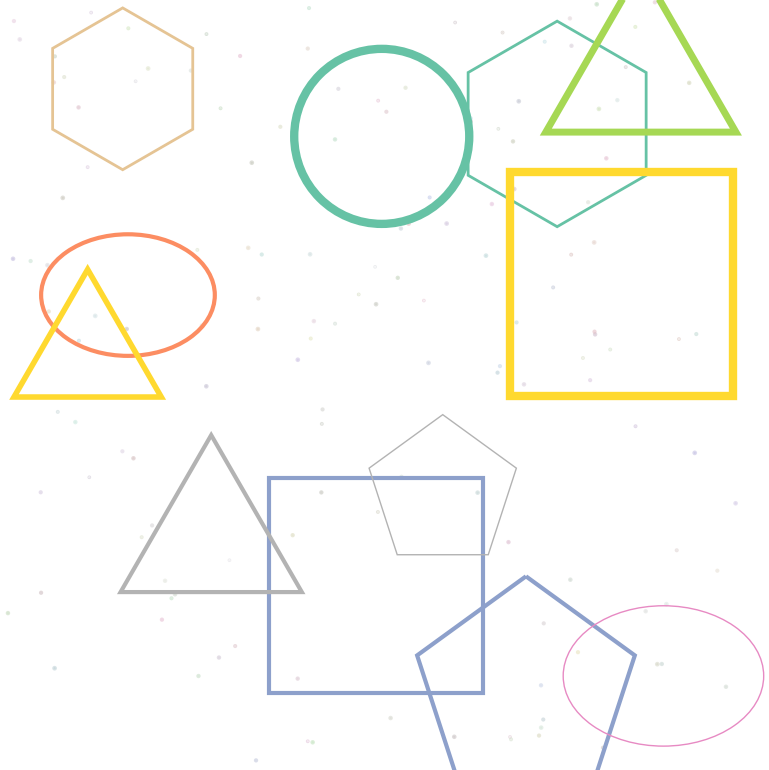[{"shape": "circle", "thickness": 3, "radius": 0.57, "center": [0.496, 0.823]}, {"shape": "hexagon", "thickness": 1, "radius": 0.67, "center": [0.724, 0.839]}, {"shape": "oval", "thickness": 1.5, "radius": 0.56, "center": [0.166, 0.617]}, {"shape": "square", "thickness": 1.5, "radius": 0.7, "center": [0.489, 0.24]}, {"shape": "pentagon", "thickness": 1.5, "radius": 0.74, "center": [0.683, 0.103]}, {"shape": "oval", "thickness": 0.5, "radius": 0.65, "center": [0.862, 0.122]}, {"shape": "triangle", "thickness": 2.5, "radius": 0.71, "center": [0.832, 0.9]}, {"shape": "triangle", "thickness": 2, "radius": 0.55, "center": [0.114, 0.54]}, {"shape": "square", "thickness": 3, "radius": 0.73, "center": [0.808, 0.631]}, {"shape": "hexagon", "thickness": 1, "radius": 0.53, "center": [0.159, 0.885]}, {"shape": "pentagon", "thickness": 0.5, "radius": 0.5, "center": [0.575, 0.361]}, {"shape": "triangle", "thickness": 1.5, "radius": 0.68, "center": [0.274, 0.299]}]